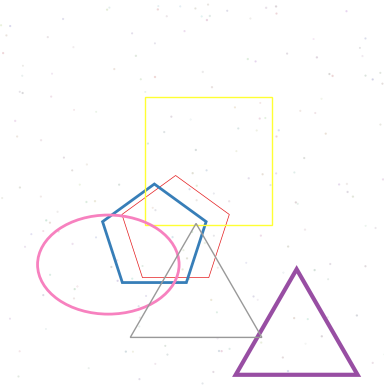[{"shape": "pentagon", "thickness": 0.5, "radius": 0.73, "center": [0.456, 0.398]}, {"shape": "pentagon", "thickness": 2, "radius": 0.71, "center": [0.401, 0.381]}, {"shape": "triangle", "thickness": 3, "radius": 0.91, "center": [0.77, 0.118]}, {"shape": "square", "thickness": 1, "radius": 0.83, "center": [0.542, 0.582]}, {"shape": "oval", "thickness": 2, "radius": 0.92, "center": [0.281, 0.313]}, {"shape": "triangle", "thickness": 1, "radius": 0.99, "center": [0.509, 0.222]}]